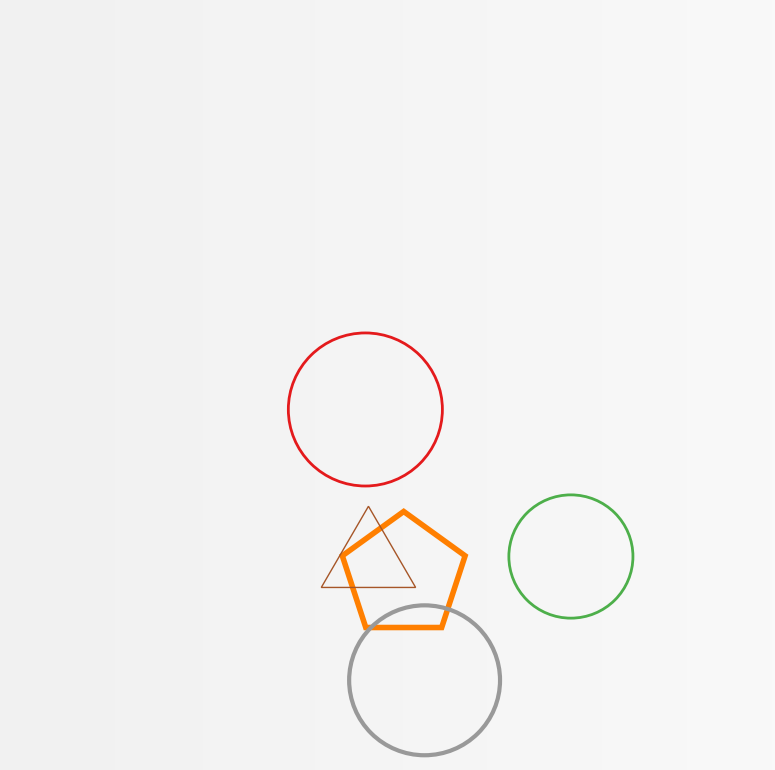[{"shape": "circle", "thickness": 1, "radius": 0.5, "center": [0.471, 0.468]}, {"shape": "circle", "thickness": 1, "radius": 0.4, "center": [0.737, 0.277]}, {"shape": "pentagon", "thickness": 2, "radius": 0.42, "center": [0.521, 0.252]}, {"shape": "triangle", "thickness": 0.5, "radius": 0.35, "center": [0.475, 0.272]}, {"shape": "circle", "thickness": 1.5, "radius": 0.49, "center": [0.548, 0.116]}]